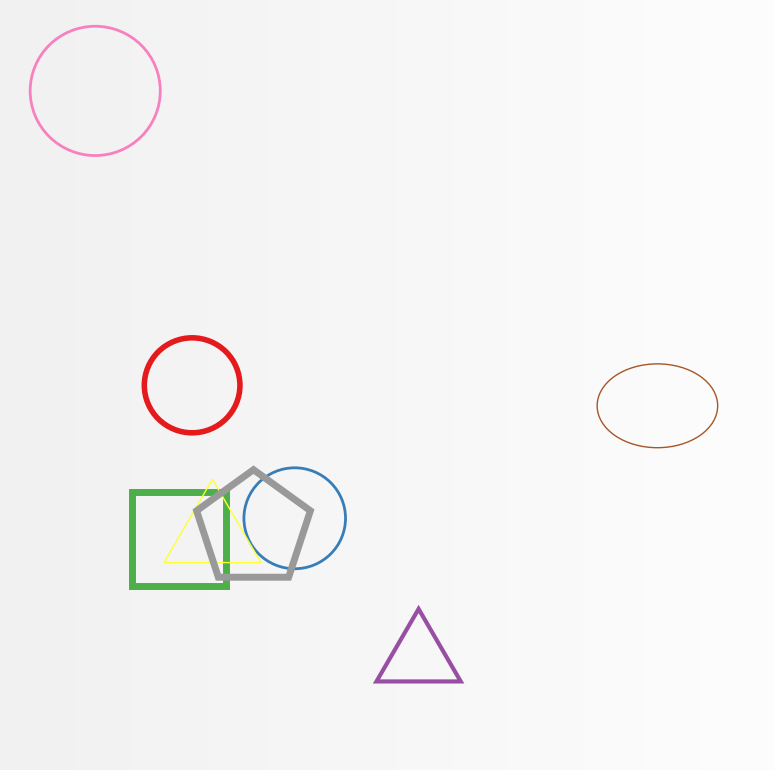[{"shape": "circle", "thickness": 2, "radius": 0.31, "center": [0.248, 0.5]}, {"shape": "circle", "thickness": 1, "radius": 0.33, "center": [0.38, 0.327]}, {"shape": "square", "thickness": 2.5, "radius": 0.3, "center": [0.231, 0.3]}, {"shape": "triangle", "thickness": 1.5, "radius": 0.31, "center": [0.54, 0.146]}, {"shape": "triangle", "thickness": 0.5, "radius": 0.36, "center": [0.274, 0.305]}, {"shape": "oval", "thickness": 0.5, "radius": 0.39, "center": [0.848, 0.473]}, {"shape": "circle", "thickness": 1, "radius": 0.42, "center": [0.123, 0.882]}, {"shape": "pentagon", "thickness": 2.5, "radius": 0.39, "center": [0.327, 0.313]}]